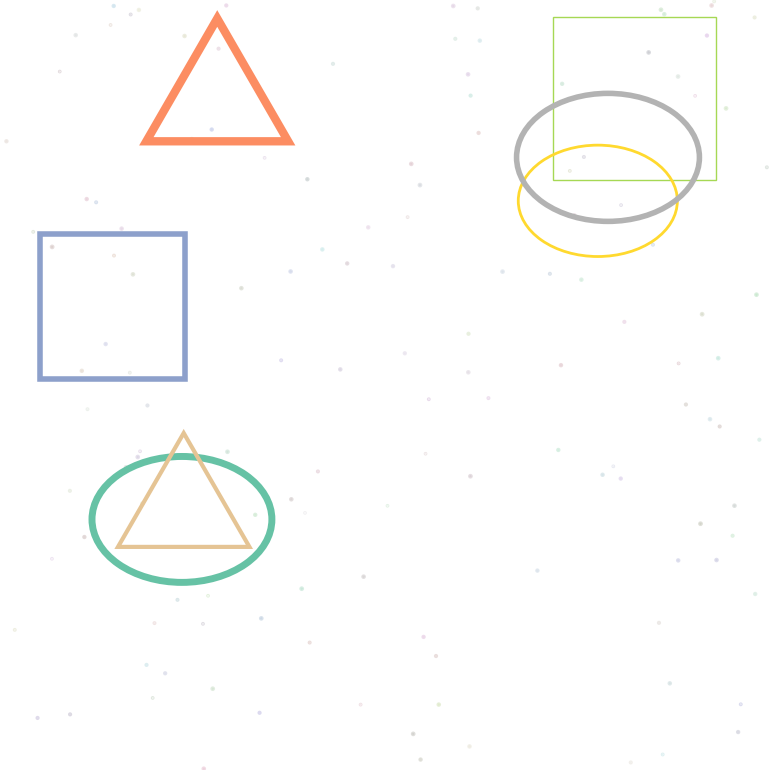[{"shape": "oval", "thickness": 2.5, "radius": 0.58, "center": [0.236, 0.325]}, {"shape": "triangle", "thickness": 3, "radius": 0.53, "center": [0.282, 0.87]}, {"shape": "square", "thickness": 2, "radius": 0.47, "center": [0.147, 0.602]}, {"shape": "square", "thickness": 0.5, "radius": 0.53, "center": [0.825, 0.873]}, {"shape": "oval", "thickness": 1, "radius": 0.52, "center": [0.776, 0.739]}, {"shape": "triangle", "thickness": 1.5, "radius": 0.49, "center": [0.239, 0.339]}, {"shape": "oval", "thickness": 2, "radius": 0.59, "center": [0.79, 0.796]}]